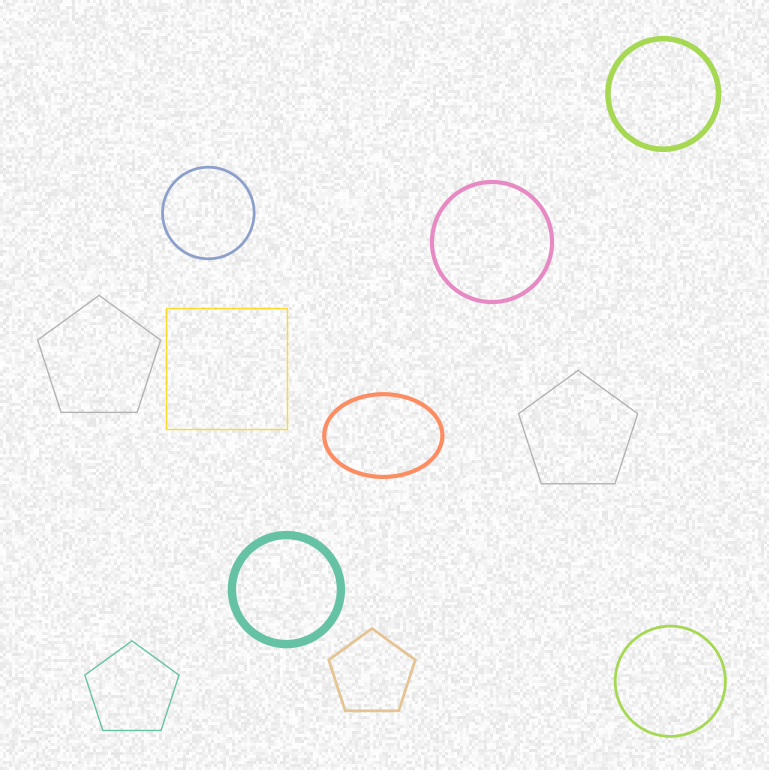[{"shape": "circle", "thickness": 3, "radius": 0.35, "center": [0.372, 0.234]}, {"shape": "pentagon", "thickness": 0.5, "radius": 0.32, "center": [0.171, 0.103]}, {"shape": "oval", "thickness": 1.5, "radius": 0.38, "center": [0.498, 0.434]}, {"shape": "circle", "thickness": 1, "radius": 0.3, "center": [0.271, 0.723]}, {"shape": "circle", "thickness": 1.5, "radius": 0.39, "center": [0.639, 0.686]}, {"shape": "circle", "thickness": 1, "radius": 0.36, "center": [0.871, 0.115]}, {"shape": "circle", "thickness": 2, "radius": 0.36, "center": [0.861, 0.878]}, {"shape": "square", "thickness": 0.5, "radius": 0.39, "center": [0.294, 0.521]}, {"shape": "pentagon", "thickness": 1, "radius": 0.3, "center": [0.483, 0.125]}, {"shape": "pentagon", "thickness": 0.5, "radius": 0.42, "center": [0.129, 0.532]}, {"shape": "pentagon", "thickness": 0.5, "radius": 0.41, "center": [0.751, 0.438]}]